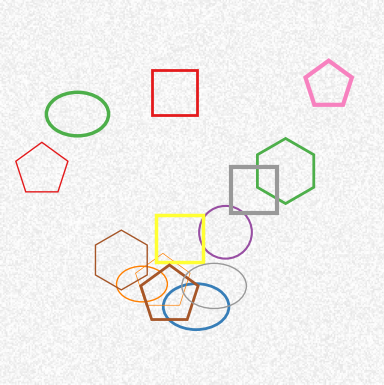[{"shape": "pentagon", "thickness": 1, "radius": 0.36, "center": [0.109, 0.559]}, {"shape": "square", "thickness": 2, "radius": 0.29, "center": [0.453, 0.759]}, {"shape": "oval", "thickness": 2, "radius": 0.43, "center": [0.509, 0.203]}, {"shape": "oval", "thickness": 2.5, "radius": 0.4, "center": [0.201, 0.704]}, {"shape": "hexagon", "thickness": 2, "radius": 0.42, "center": [0.742, 0.556]}, {"shape": "circle", "thickness": 1.5, "radius": 0.34, "center": [0.586, 0.397]}, {"shape": "pentagon", "thickness": 0.5, "radius": 0.37, "center": [0.423, 0.267]}, {"shape": "oval", "thickness": 1, "radius": 0.33, "center": [0.369, 0.262]}, {"shape": "square", "thickness": 2.5, "radius": 0.31, "center": [0.465, 0.381]}, {"shape": "pentagon", "thickness": 2, "radius": 0.39, "center": [0.44, 0.233]}, {"shape": "hexagon", "thickness": 1, "radius": 0.39, "center": [0.315, 0.325]}, {"shape": "pentagon", "thickness": 3, "radius": 0.32, "center": [0.854, 0.779]}, {"shape": "oval", "thickness": 1, "radius": 0.42, "center": [0.556, 0.257]}, {"shape": "square", "thickness": 3, "radius": 0.3, "center": [0.661, 0.506]}]